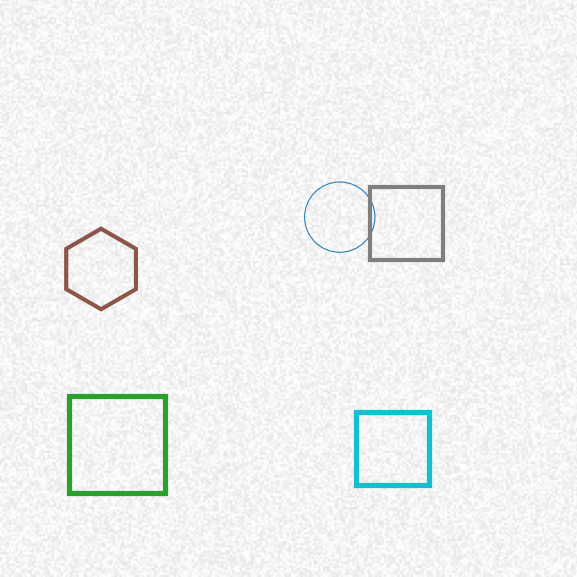[{"shape": "circle", "thickness": 0.5, "radius": 0.3, "center": [0.588, 0.623]}, {"shape": "square", "thickness": 2.5, "radius": 0.42, "center": [0.203, 0.23]}, {"shape": "hexagon", "thickness": 2, "radius": 0.35, "center": [0.175, 0.533]}, {"shape": "square", "thickness": 2, "radius": 0.32, "center": [0.704, 0.612]}, {"shape": "square", "thickness": 2.5, "radius": 0.32, "center": [0.68, 0.223]}]